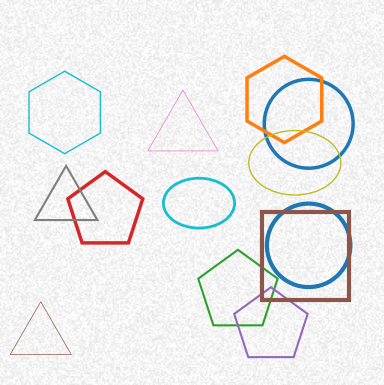[{"shape": "circle", "thickness": 2.5, "radius": 0.58, "center": [0.802, 0.679]}, {"shape": "circle", "thickness": 3, "radius": 0.54, "center": [0.802, 0.363]}, {"shape": "hexagon", "thickness": 2.5, "radius": 0.56, "center": [0.739, 0.742]}, {"shape": "pentagon", "thickness": 1.5, "radius": 0.54, "center": [0.618, 0.243]}, {"shape": "pentagon", "thickness": 2.5, "radius": 0.51, "center": [0.273, 0.452]}, {"shape": "pentagon", "thickness": 1.5, "radius": 0.5, "center": [0.704, 0.154]}, {"shape": "triangle", "thickness": 0.5, "radius": 0.46, "center": [0.106, 0.125]}, {"shape": "square", "thickness": 3, "radius": 0.57, "center": [0.794, 0.335]}, {"shape": "triangle", "thickness": 0.5, "radius": 0.53, "center": [0.475, 0.661]}, {"shape": "triangle", "thickness": 1.5, "radius": 0.47, "center": [0.172, 0.475]}, {"shape": "oval", "thickness": 1, "radius": 0.6, "center": [0.766, 0.577]}, {"shape": "oval", "thickness": 2, "radius": 0.46, "center": [0.517, 0.472]}, {"shape": "hexagon", "thickness": 1, "radius": 0.54, "center": [0.168, 0.708]}]